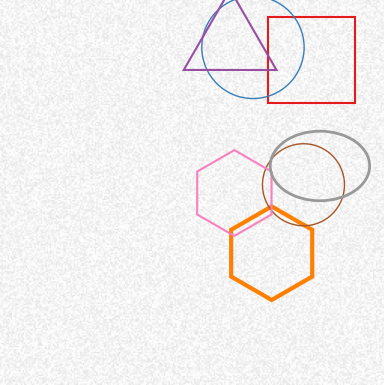[{"shape": "square", "thickness": 1.5, "radius": 0.56, "center": [0.809, 0.844]}, {"shape": "circle", "thickness": 1, "radius": 0.66, "center": [0.657, 0.877]}, {"shape": "triangle", "thickness": 1.5, "radius": 0.69, "center": [0.598, 0.888]}, {"shape": "hexagon", "thickness": 3, "radius": 0.61, "center": [0.706, 0.342]}, {"shape": "circle", "thickness": 1, "radius": 0.53, "center": [0.788, 0.52]}, {"shape": "hexagon", "thickness": 1.5, "radius": 0.56, "center": [0.609, 0.499]}, {"shape": "oval", "thickness": 2, "radius": 0.65, "center": [0.831, 0.569]}]